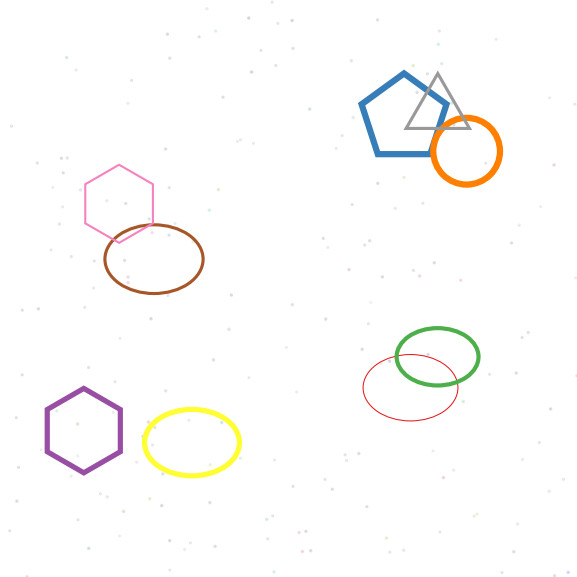[{"shape": "oval", "thickness": 0.5, "radius": 0.41, "center": [0.711, 0.328]}, {"shape": "pentagon", "thickness": 3, "radius": 0.39, "center": [0.7, 0.795]}, {"shape": "oval", "thickness": 2, "radius": 0.35, "center": [0.758, 0.381]}, {"shape": "hexagon", "thickness": 2.5, "radius": 0.37, "center": [0.145, 0.253]}, {"shape": "circle", "thickness": 3, "radius": 0.29, "center": [0.808, 0.737]}, {"shape": "oval", "thickness": 2.5, "radius": 0.41, "center": [0.332, 0.233]}, {"shape": "oval", "thickness": 1.5, "radius": 0.43, "center": [0.267, 0.55]}, {"shape": "hexagon", "thickness": 1, "radius": 0.34, "center": [0.206, 0.646]}, {"shape": "triangle", "thickness": 1.5, "radius": 0.32, "center": [0.758, 0.808]}]